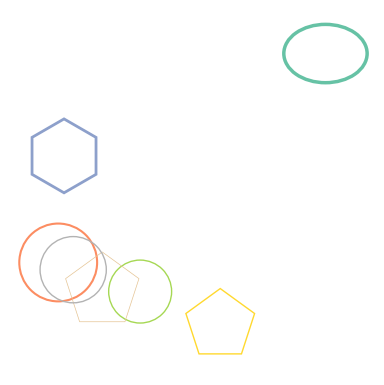[{"shape": "oval", "thickness": 2.5, "radius": 0.54, "center": [0.845, 0.861]}, {"shape": "circle", "thickness": 1.5, "radius": 0.51, "center": [0.151, 0.318]}, {"shape": "hexagon", "thickness": 2, "radius": 0.48, "center": [0.166, 0.595]}, {"shape": "circle", "thickness": 1, "radius": 0.41, "center": [0.364, 0.243]}, {"shape": "pentagon", "thickness": 1, "radius": 0.47, "center": [0.572, 0.157]}, {"shape": "pentagon", "thickness": 0.5, "radius": 0.5, "center": [0.266, 0.245]}, {"shape": "circle", "thickness": 1, "radius": 0.43, "center": [0.19, 0.299]}]